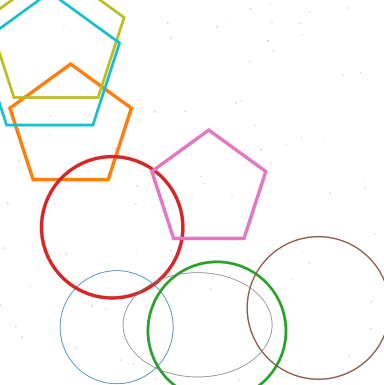[{"shape": "circle", "thickness": 0.5, "radius": 0.73, "center": [0.303, 0.15]}, {"shape": "pentagon", "thickness": 2.5, "radius": 0.83, "center": [0.184, 0.668]}, {"shape": "circle", "thickness": 2, "radius": 0.9, "center": [0.564, 0.141]}, {"shape": "circle", "thickness": 2.5, "radius": 0.92, "center": [0.291, 0.41]}, {"shape": "circle", "thickness": 1, "radius": 0.93, "center": [0.827, 0.2]}, {"shape": "pentagon", "thickness": 2.5, "radius": 0.78, "center": [0.542, 0.507]}, {"shape": "oval", "thickness": 0.5, "radius": 0.97, "center": [0.513, 0.156]}, {"shape": "pentagon", "thickness": 2, "radius": 0.93, "center": [0.146, 0.897]}, {"shape": "pentagon", "thickness": 2, "radius": 0.95, "center": [0.129, 0.829]}]